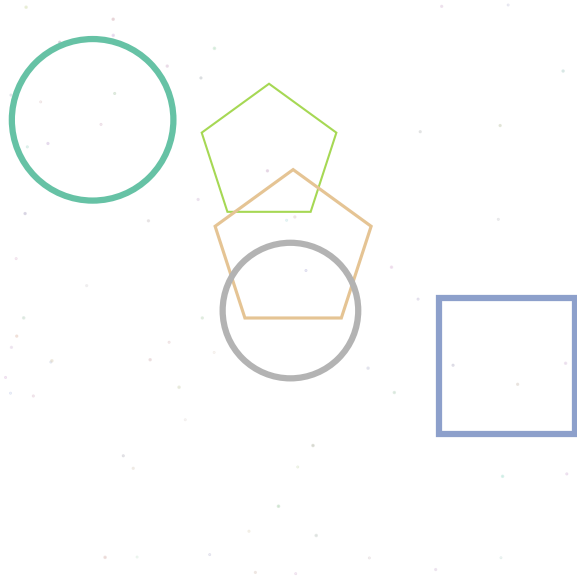[{"shape": "circle", "thickness": 3, "radius": 0.7, "center": [0.16, 0.792]}, {"shape": "square", "thickness": 3, "radius": 0.59, "center": [0.878, 0.365]}, {"shape": "pentagon", "thickness": 1, "radius": 0.61, "center": [0.466, 0.732]}, {"shape": "pentagon", "thickness": 1.5, "radius": 0.71, "center": [0.508, 0.563]}, {"shape": "circle", "thickness": 3, "radius": 0.59, "center": [0.503, 0.461]}]